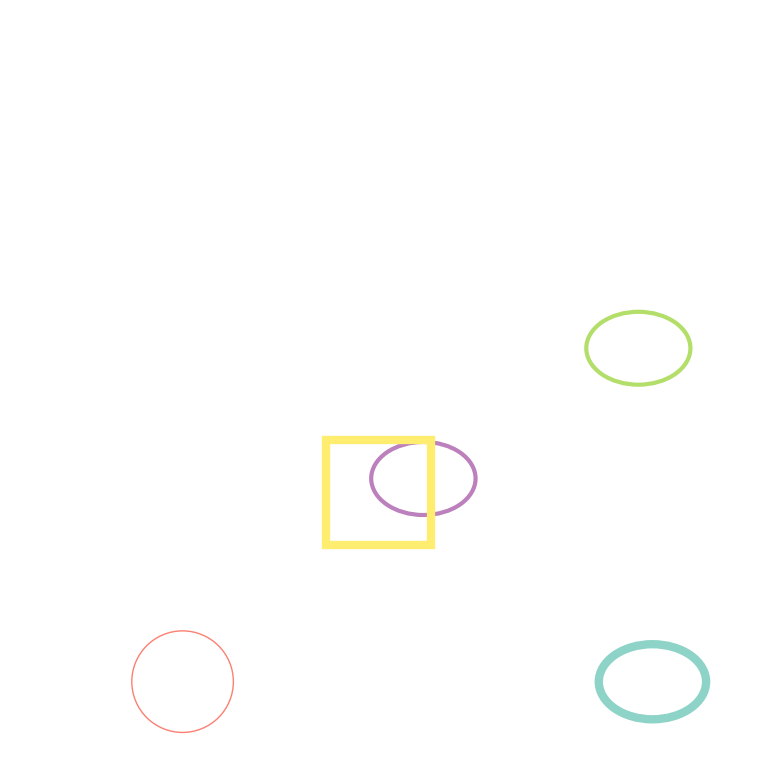[{"shape": "oval", "thickness": 3, "radius": 0.35, "center": [0.847, 0.115]}, {"shape": "circle", "thickness": 0.5, "radius": 0.33, "center": [0.237, 0.115]}, {"shape": "oval", "thickness": 1.5, "radius": 0.34, "center": [0.829, 0.548]}, {"shape": "oval", "thickness": 1.5, "radius": 0.34, "center": [0.55, 0.379]}, {"shape": "square", "thickness": 3, "radius": 0.34, "center": [0.492, 0.361]}]